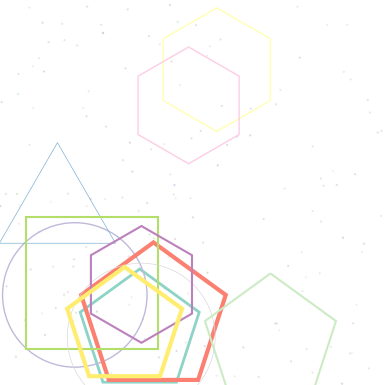[{"shape": "pentagon", "thickness": 2, "radius": 0.81, "center": [0.363, 0.139]}, {"shape": "hexagon", "thickness": 1, "radius": 0.8, "center": [0.563, 0.819]}, {"shape": "circle", "thickness": 1, "radius": 0.94, "center": [0.194, 0.234]}, {"shape": "pentagon", "thickness": 3, "radius": 0.99, "center": [0.399, 0.173]}, {"shape": "triangle", "thickness": 0.5, "radius": 0.87, "center": [0.149, 0.455]}, {"shape": "square", "thickness": 1.5, "radius": 0.86, "center": [0.239, 0.265]}, {"shape": "hexagon", "thickness": 1, "radius": 0.76, "center": [0.49, 0.726]}, {"shape": "circle", "thickness": 0.5, "radius": 0.96, "center": [0.367, 0.124]}, {"shape": "hexagon", "thickness": 1.5, "radius": 0.76, "center": [0.367, 0.261]}, {"shape": "pentagon", "thickness": 1.5, "radius": 0.89, "center": [0.702, 0.111]}, {"shape": "pentagon", "thickness": 3, "radius": 0.78, "center": [0.324, 0.15]}]